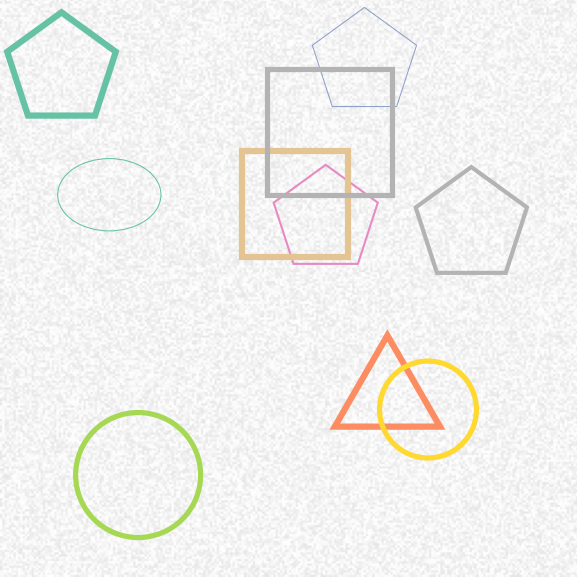[{"shape": "pentagon", "thickness": 3, "radius": 0.49, "center": [0.106, 0.879]}, {"shape": "oval", "thickness": 0.5, "radius": 0.45, "center": [0.189, 0.662]}, {"shape": "triangle", "thickness": 3, "radius": 0.53, "center": [0.671, 0.313]}, {"shape": "pentagon", "thickness": 0.5, "radius": 0.47, "center": [0.631, 0.891]}, {"shape": "pentagon", "thickness": 1, "radius": 0.47, "center": [0.564, 0.619]}, {"shape": "circle", "thickness": 2.5, "radius": 0.54, "center": [0.239, 0.177]}, {"shape": "circle", "thickness": 2.5, "radius": 0.42, "center": [0.741, 0.29]}, {"shape": "square", "thickness": 3, "radius": 0.46, "center": [0.511, 0.645]}, {"shape": "pentagon", "thickness": 2, "radius": 0.51, "center": [0.816, 0.609]}, {"shape": "square", "thickness": 2.5, "radius": 0.54, "center": [0.571, 0.77]}]